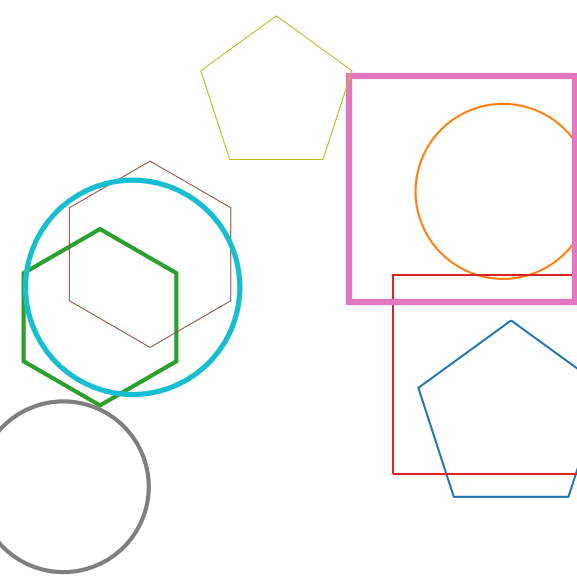[{"shape": "pentagon", "thickness": 1, "radius": 0.84, "center": [0.885, 0.275]}, {"shape": "circle", "thickness": 1, "radius": 0.76, "center": [0.871, 0.668]}, {"shape": "hexagon", "thickness": 2, "radius": 0.76, "center": [0.173, 0.45]}, {"shape": "square", "thickness": 1, "radius": 0.86, "center": [0.852, 0.351]}, {"shape": "hexagon", "thickness": 0.5, "radius": 0.81, "center": [0.26, 0.559]}, {"shape": "square", "thickness": 3, "radius": 0.98, "center": [0.799, 0.671]}, {"shape": "circle", "thickness": 2, "radius": 0.74, "center": [0.11, 0.156]}, {"shape": "pentagon", "thickness": 0.5, "radius": 0.69, "center": [0.479, 0.834]}, {"shape": "circle", "thickness": 2.5, "radius": 0.93, "center": [0.23, 0.502]}]